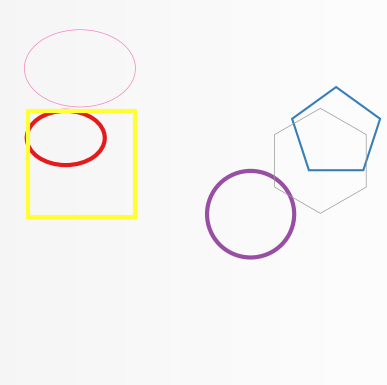[{"shape": "oval", "thickness": 3, "radius": 0.5, "center": [0.17, 0.642]}, {"shape": "pentagon", "thickness": 1.5, "radius": 0.6, "center": [0.867, 0.654]}, {"shape": "circle", "thickness": 3, "radius": 0.56, "center": [0.647, 0.444]}, {"shape": "square", "thickness": 3, "radius": 0.69, "center": [0.211, 0.575]}, {"shape": "oval", "thickness": 0.5, "radius": 0.72, "center": [0.206, 0.823]}, {"shape": "hexagon", "thickness": 0.5, "radius": 0.68, "center": [0.827, 0.582]}]